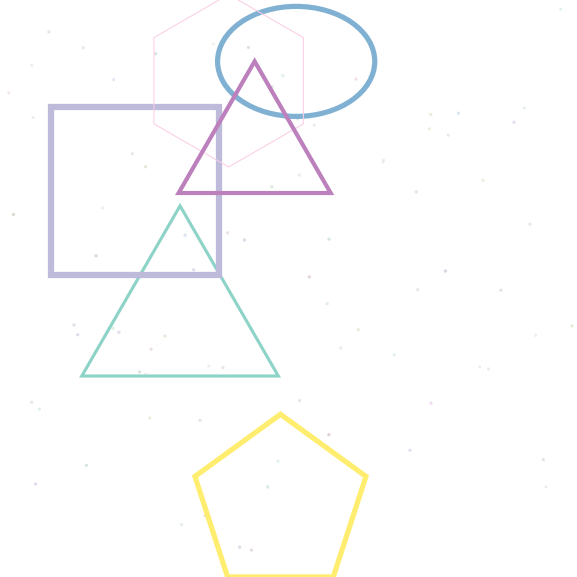[{"shape": "triangle", "thickness": 1.5, "radius": 0.98, "center": [0.312, 0.446]}, {"shape": "square", "thickness": 3, "radius": 0.73, "center": [0.234, 0.668]}, {"shape": "oval", "thickness": 2.5, "radius": 0.68, "center": [0.513, 0.893]}, {"shape": "hexagon", "thickness": 0.5, "radius": 0.75, "center": [0.396, 0.859]}, {"shape": "triangle", "thickness": 2, "radius": 0.76, "center": [0.441, 0.741]}, {"shape": "pentagon", "thickness": 2.5, "radius": 0.78, "center": [0.486, 0.126]}]